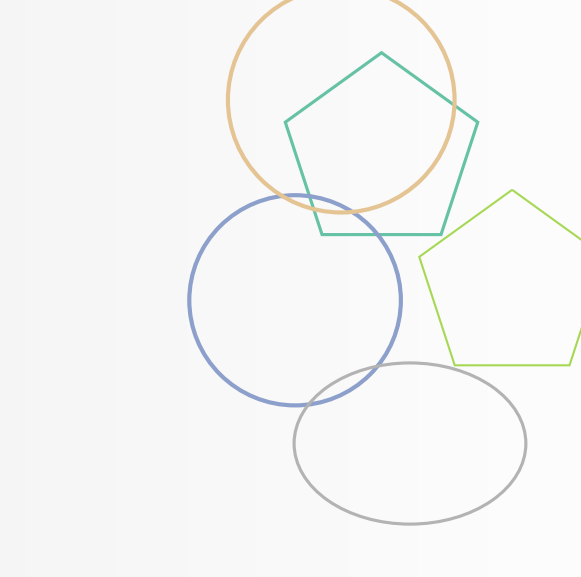[{"shape": "pentagon", "thickness": 1.5, "radius": 0.87, "center": [0.656, 0.734]}, {"shape": "circle", "thickness": 2, "radius": 0.91, "center": [0.508, 0.479]}, {"shape": "pentagon", "thickness": 1, "radius": 0.84, "center": [0.881, 0.502]}, {"shape": "circle", "thickness": 2, "radius": 0.97, "center": [0.587, 0.826]}, {"shape": "oval", "thickness": 1.5, "radius": 1.0, "center": [0.705, 0.231]}]